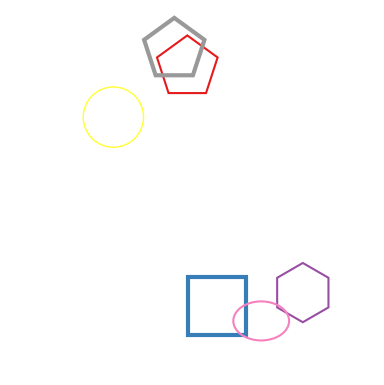[{"shape": "pentagon", "thickness": 1.5, "radius": 0.41, "center": [0.486, 0.825]}, {"shape": "square", "thickness": 3, "radius": 0.37, "center": [0.564, 0.206]}, {"shape": "hexagon", "thickness": 1.5, "radius": 0.38, "center": [0.787, 0.24]}, {"shape": "circle", "thickness": 1, "radius": 0.39, "center": [0.295, 0.696]}, {"shape": "oval", "thickness": 1.5, "radius": 0.36, "center": [0.678, 0.166]}, {"shape": "pentagon", "thickness": 3, "radius": 0.41, "center": [0.453, 0.871]}]